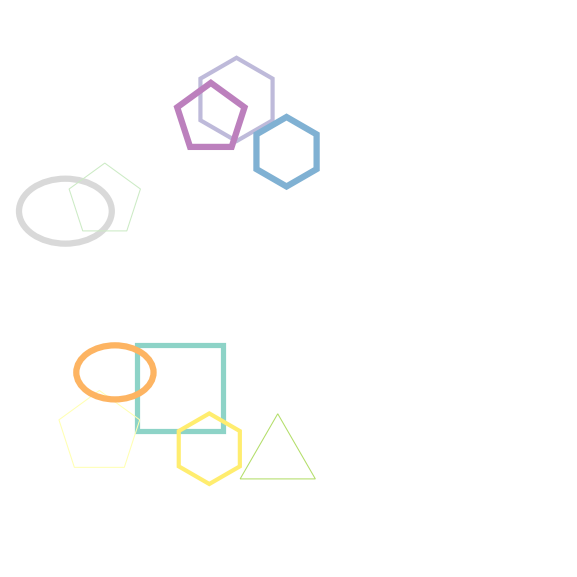[{"shape": "square", "thickness": 2.5, "radius": 0.37, "center": [0.312, 0.327]}, {"shape": "pentagon", "thickness": 0.5, "radius": 0.37, "center": [0.172, 0.249]}, {"shape": "hexagon", "thickness": 2, "radius": 0.36, "center": [0.41, 0.827]}, {"shape": "hexagon", "thickness": 3, "radius": 0.3, "center": [0.496, 0.736]}, {"shape": "oval", "thickness": 3, "radius": 0.33, "center": [0.199, 0.354]}, {"shape": "triangle", "thickness": 0.5, "radius": 0.38, "center": [0.481, 0.207]}, {"shape": "oval", "thickness": 3, "radius": 0.4, "center": [0.113, 0.633]}, {"shape": "pentagon", "thickness": 3, "radius": 0.31, "center": [0.365, 0.794]}, {"shape": "pentagon", "thickness": 0.5, "radius": 0.32, "center": [0.181, 0.652]}, {"shape": "hexagon", "thickness": 2, "radius": 0.31, "center": [0.362, 0.222]}]